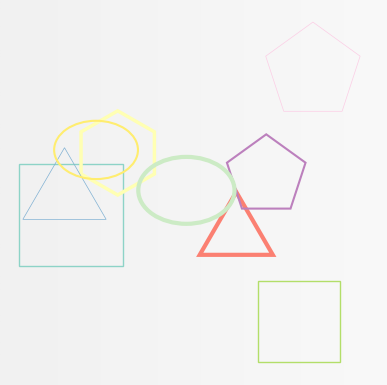[{"shape": "square", "thickness": 1, "radius": 0.67, "center": [0.183, 0.442]}, {"shape": "hexagon", "thickness": 2.5, "radius": 0.55, "center": [0.304, 0.603]}, {"shape": "triangle", "thickness": 3, "radius": 0.54, "center": [0.61, 0.393]}, {"shape": "triangle", "thickness": 0.5, "radius": 0.62, "center": [0.166, 0.492]}, {"shape": "square", "thickness": 1, "radius": 0.53, "center": [0.772, 0.166]}, {"shape": "pentagon", "thickness": 0.5, "radius": 0.64, "center": [0.808, 0.815]}, {"shape": "pentagon", "thickness": 1.5, "radius": 0.53, "center": [0.687, 0.544]}, {"shape": "oval", "thickness": 3, "radius": 0.62, "center": [0.481, 0.506]}, {"shape": "oval", "thickness": 1.5, "radius": 0.54, "center": [0.248, 0.611]}]